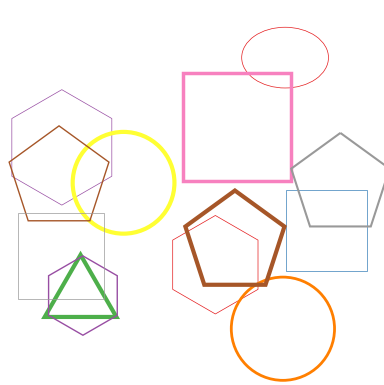[{"shape": "hexagon", "thickness": 0.5, "radius": 0.64, "center": [0.559, 0.312]}, {"shape": "oval", "thickness": 0.5, "radius": 0.56, "center": [0.74, 0.85]}, {"shape": "square", "thickness": 0.5, "radius": 0.52, "center": [0.848, 0.401]}, {"shape": "triangle", "thickness": 3, "radius": 0.54, "center": [0.209, 0.231]}, {"shape": "hexagon", "thickness": 1, "radius": 0.51, "center": [0.215, 0.232]}, {"shape": "hexagon", "thickness": 0.5, "radius": 0.75, "center": [0.161, 0.617]}, {"shape": "circle", "thickness": 2, "radius": 0.67, "center": [0.735, 0.146]}, {"shape": "circle", "thickness": 3, "radius": 0.66, "center": [0.321, 0.525]}, {"shape": "pentagon", "thickness": 1, "radius": 0.68, "center": [0.153, 0.537]}, {"shape": "pentagon", "thickness": 3, "radius": 0.68, "center": [0.61, 0.37]}, {"shape": "square", "thickness": 2.5, "radius": 0.7, "center": [0.615, 0.671]}, {"shape": "square", "thickness": 0.5, "radius": 0.56, "center": [0.159, 0.335]}, {"shape": "pentagon", "thickness": 1.5, "radius": 0.67, "center": [0.884, 0.52]}]